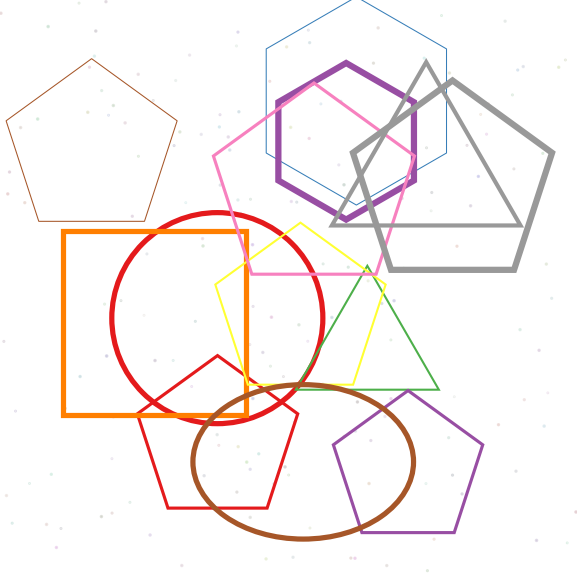[{"shape": "pentagon", "thickness": 1.5, "radius": 0.73, "center": [0.377, 0.237]}, {"shape": "circle", "thickness": 2.5, "radius": 0.91, "center": [0.376, 0.448]}, {"shape": "hexagon", "thickness": 0.5, "radius": 0.9, "center": [0.617, 0.824]}, {"shape": "triangle", "thickness": 1, "radius": 0.72, "center": [0.636, 0.396]}, {"shape": "pentagon", "thickness": 1.5, "radius": 0.68, "center": [0.707, 0.187]}, {"shape": "hexagon", "thickness": 3, "radius": 0.68, "center": [0.599, 0.754]}, {"shape": "square", "thickness": 2.5, "radius": 0.8, "center": [0.268, 0.44]}, {"shape": "pentagon", "thickness": 1, "radius": 0.78, "center": [0.52, 0.459]}, {"shape": "pentagon", "thickness": 0.5, "radius": 0.78, "center": [0.159, 0.742]}, {"shape": "oval", "thickness": 2.5, "radius": 0.96, "center": [0.525, 0.199]}, {"shape": "pentagon", "thickness": 1.5, "radius": 0.92, "center": [0.544, 0.672]}, {"shape": "triangle", "thickness": 2, "radius": 0.94, "center": [0.738, 0.703]}, {"shape": "pentagon", "thickness": 3, "radius": 0.91, "center": [0.784, 0.679]}]